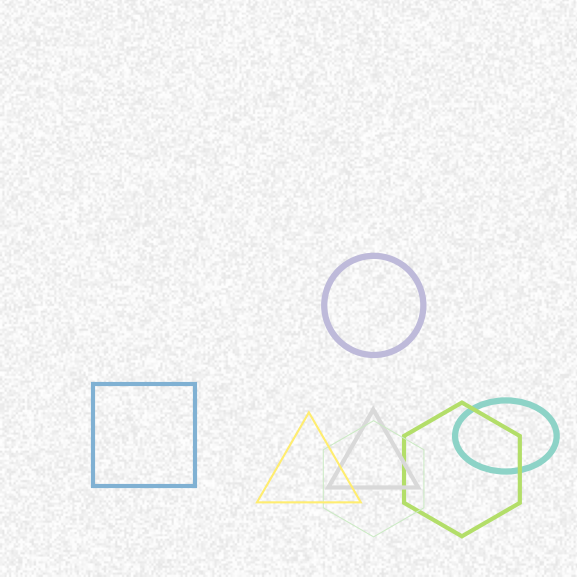[{"shape": "oval", "thickness": 3, "radius": 0.44, "center": [0.876, 0.244]}, {"shape": "circle", "thickness": 3, "radius": 0.43, "center": [0.647, 0.47]}, {"shape": "square", "thickness": 2, "radius": 0.44, "center": [0.25, 0.246]}, {"shape": "hexagon", "thickness": 2, "radius": 0.58, "center": [0.8, 0.186]}, {"shape": "triangle", "thickness": 2, "radius": 0.45, "center": [0.646, 0.2]}, {"shape": "hexagon", "thickness": 0.5, "radius": 0.5, "center": [0.647, 0.17]}, {"shape": "triangle", "thickness": 1, "radius": 0.52, "center": [0.535, 0.181]}]